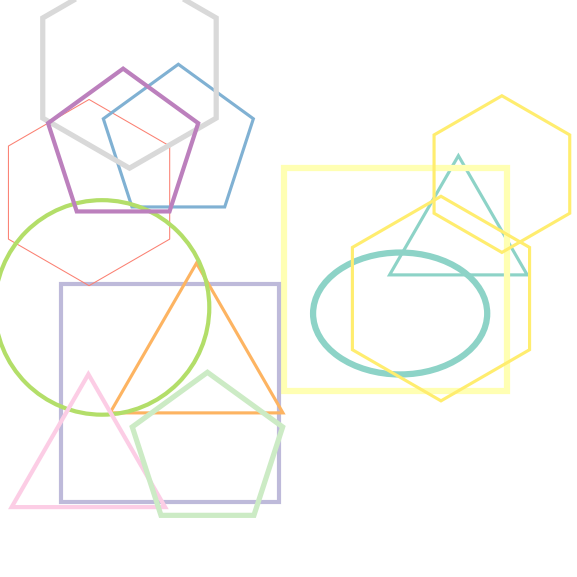[{"shape": "oval", "thickness": 3, "radius": 0.75, "center": [0.693, 0.456]}, {"shape": "triangle", "thickness": 1.5, "radius": 0.69, "center": [0.794, 0.592]}, {"shape": "square", "thickness": 3, "radius": 0.96, "center": [0.685, 0.516]}, {"shape": "square", "thickness": 2, "radius": 0.94, "center": [0.294, 0.319]}, {"shape": "hexagon", "thickness": 0.5, "radius": 0.81, "center": [0.154, 0.666]}, {"shape": "pentagon", "thickness": 1.5, "radius": 0.68, "center": [0.309, 0.751]}, {"shape": "triangle", "thickness": 1.5, "radius": 0.86, "center": [0.34, 0.371]}, {"shape": "circle", "thickness": 2, "radius": 0.93, "center": [0.177, 0.467]}, {"shape": "triangle", "thickness": 2, "radius": 0.77, "center": [0.153, 0.198]}, {"shape": "hexagon", "thickness": 2.5, "radius": 0.87, "center": [0.224, 0.881]}, {"shape": "pentagon", "thickness": 2, "radius": 0.68, "center": [0.213, 0.744]}, {"shape": "pentagon", "thickness": 2.5, "radius": 0.68, "center": [0.359, 0.218]}, {"shape": "hexagon", "thickness": 1.5, "radius": 0.68, "center": [0.869, 0.698]}, {"shape": "hexagon", "thickness": 1.5, "radius": 0.89, "center": [0.764, 0.482]}]